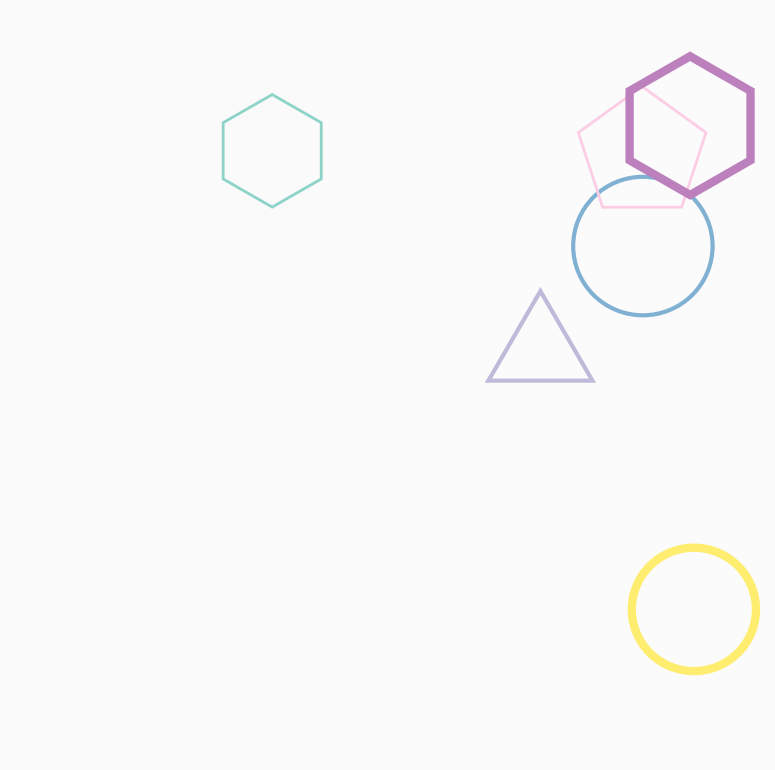[{"shape": "hexagon", "thickness": 1, "radius": 0.37, "center": [0.351, 0.804]}, {"shape": "triangle", "thickness": 1.5, "radius": 0.39, "center": [0.697, 0.544]}, {"shape": "circle", "thickness": 1.5, "radius": 0.45, "center": [0.83, 0.68]}, {"shape": "pentagon", "thickness": 1, "radius": 0.43, "center": [0.829, 0.801]}, {"shape": "hexagon", "thickness": 3, "radius": 0.45, "center": [0.89, 0.837]}, {"shape": "circle", "thickness": 3, "radius": 0.4, "center": [0.895, 0.209]}]